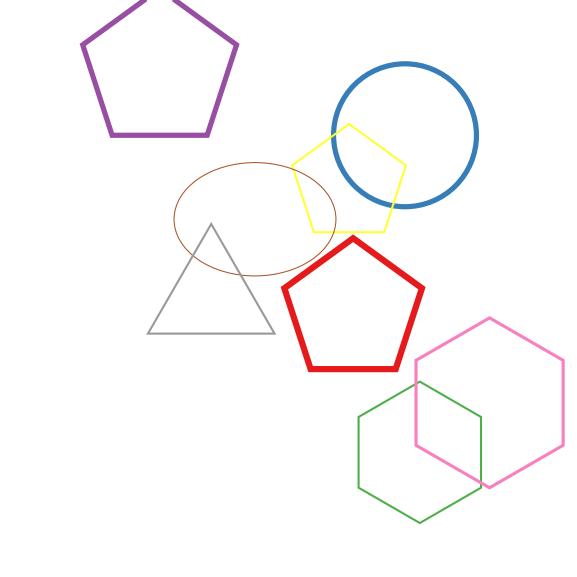[{"shape": "pentagon", "thickness": 3, "radius": 0.63, "center": [0.612, 0.461]}, {"shape": "circle", "thickness": 2.5, "radius": 0.62, "center": [0.701, 0.765]}, {"shape": "hexagon", "thickness": 1, "radius": 0.61, "center": [0.727, 0.216]}, {"shape": "pentagon", "thickness": 2.5, "radius": 0.7, "center": [0.276, 0.878]}, {"shape": "pentagon", "thickness": 1, "radius": 0.52, "center": [0.604, 0.681]}, {"shape": "oval", "thickness": 0.5, "radius": 0.7, "center": [0.442, 0.619]}, {"shape": "hexagon", "thickness": 1.5, "radius": 0.74, "center": [0.848, 0.302]}, {"shape": "triangle", "thickness": 1, "radius": 0.63, "center": [0.366, 0.485]}]